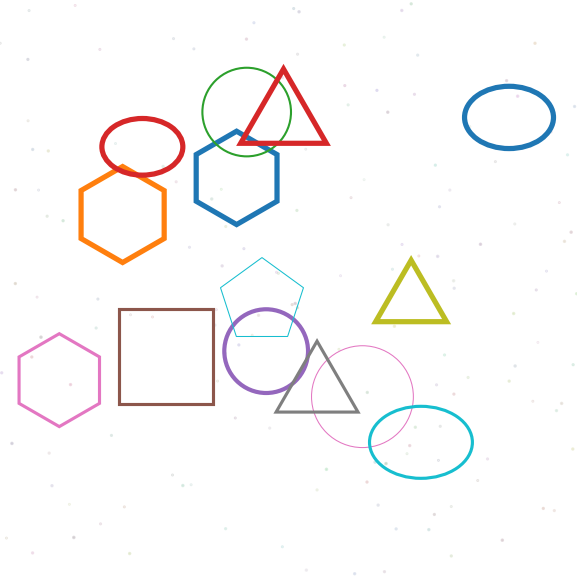[{"shape": "hexagon", "thickness": 2.5, "radius": 0.4, "center": [0.41, 0.691]}, {"shape": "oval", "thickness": 2.5, "radius": 0.39, "center": [0.881, 0.796]}, {"shape": "hexagon", "thickness": 2.5, "radius": 0.42, "center": [0.212, 0.628]}, {"shape": "circle", "thickness": 1, "radius": 0.38, "center": [0.427, 0.805]}, {"shape": "oval", "thickness": 2.5, "radius": 0.35, "center": [0.247, 0.745]}, {"shape": "triangle", "thickness": 2.5, "radius": 0.43, "center": [0.491, 0.794]}, {"shape": "circle", "thickness": 2, "radius": 0.36, "center": [0.461, 0.391]}, {"shape": "square", "thickness": 1.5, "radius": 0.41, "center": [0.288, 0.382]}, {"shape": "hexagon", "thickness": 1.5, "radius": 0.4, "center": [0.103, 0.341]}, {"shape": "circle", "thickness": 0.5, "radius": 0.44, "center": [0.628, 0.312]}, {"shape": "triangle", "thickness": 1.5, "radius": 0.41, "center": [0.549, 0.327]}, {"shape": "triangle", "thickness": 2.5, "radius": 0.35, "center": [0.712, 0.478]}, {"shape": "oval", "thickness": 1.5, "radius": 0.45, "center": [0.729, 0.233]}, {"shape": "pentagon", "thickness": 0.5, "radius": 0.38, "center": [0.454, 0.478]}]